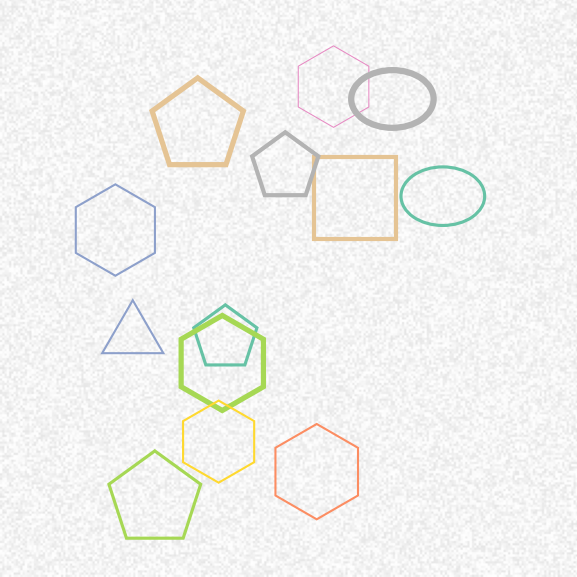[{"shape": "oval", "thickness": 1.5, "radius": 0.36, "center": [0.767, 0.659]}, {"shape": "pentagon", "thickness": 1.5, "radius": 0.29, "center": [0.39, 0.414]}, {"shape": "hexagon", "thickness": 1, "radius": 0.41, "center": [0.548, 0.182]}, {"shape": "triangle", "thickness": 1, "radius": 0.31, "center": [0.23, 0.418]}, {"shape": "hexagon", "thickness": 1, "radius": 0.4, "center": [0.2, 0.601]}, {"shape": "hexagon", "thickness": 0.5, "radius": 0.35, "center": [0.578, 0.849]}, {"shape": "hexagon", "thickness": 2.5, "radius": 0.41, "center": [0.385, 0.371]}, {"shape": "pentagon", "thickness": 1.5, "radius": 0.42, "center": [0.268, 0.135]}, {"shape": "hexagon", "thickness": 1, "radius": 0.36, "center": [0.379, 0.234]}, {"shape": "pentagon", "thickness": 2.5, "radius": 0.42, "center": [0.342, 0.781]}, {"shape": "square", "thickness": 2, "radius": 0.36, "center": [0.614, 0.657]}, {"shape": "pentagon", "thickness": 2, "radius": 0.3, "center": [0.494, 0.71]}, {"shape": "oval", "thickness": 3, "radius": 0.36, "center": [0.679, 0.828]}]